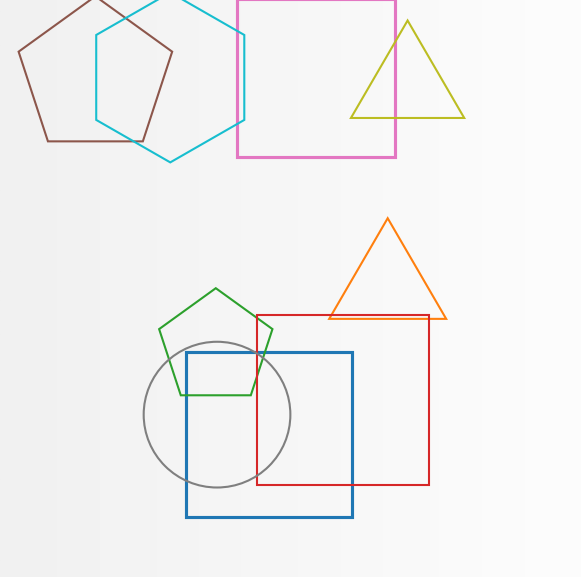[{"shape": "square", "thickness": 1.5, "radius": 0.71, "center": [0.463, 0.247]}, {"shape": "triangle", "thickness": 1, "radius": 0.58, "center": [0.667, 0.505]}, {"shape": "pentagon", "thickness": 1, "radius": 0.51, "center": [0.371, 0.398]}, {"shape": "square", "thickness": 1, "radius": 0.74, "center": [0.591, 0.306]}, {"shape": "pentagon", "thickness": 1, "radius": 0.69, "center": [0.164, 0.867]}, {"shape": "square", "thickness": 1.5, "radius": 0.68, "center": [0.543, 0.864]}, {"shape": "circle", "thickness": 1, "radius": 0.63, "center": [0.373, 0.281]}, {"shape": "triangle", "thickness": 1, "radius": 0.56, "center": [0.701, 0.851]}, {"shape": "hexagon", "thickness": 1, "radius": 0.74, "center": [0.293, 0.865]}]